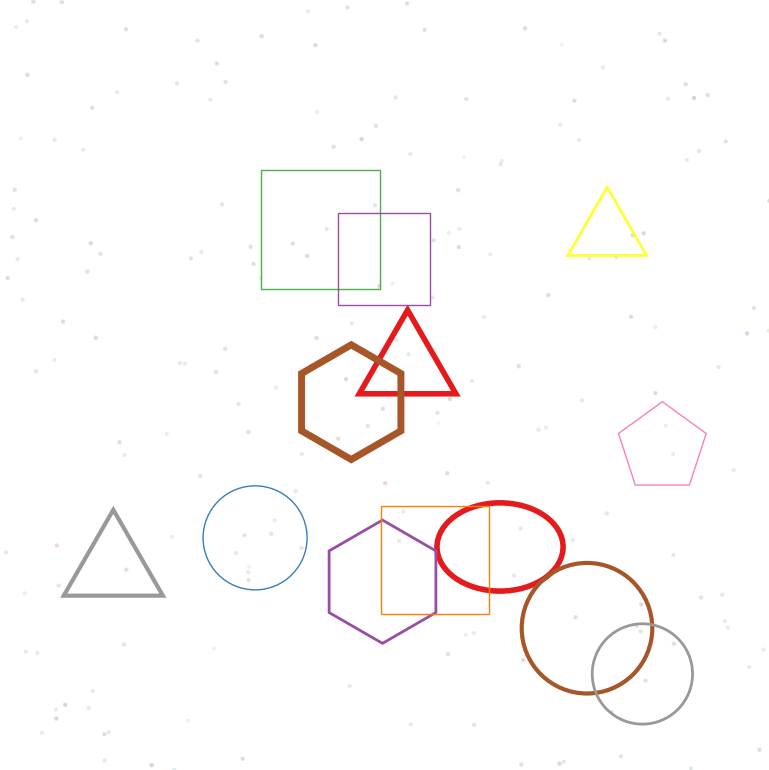[{"shape": "triangle", "thickness": 2, "radius": 0.36, "center": [0.529, 0.525]}, {"shape": "oval", "thickness": 2, "radius": 0.41, "center": [0.649, 0.29]}, {"shape": "circle", "thickness": 0.5, "radius": 0.34, "center": [0.331, 0.301]}, {"shape": "square", "thickness": 0.5, "radius": 0.39, "center": [0.417, 0.702]}, {"shape": "square", "thickness": 0.5, "radius": 0.3, "center": [0.498, 0.663]}, {"shape": "hexagon", "thickness": 1, "radius": 0.4, "center": [0.497, 0.245]}, {"shape": "square", "thickness": 0.5, "radius": 0.35, "center": [0.565, 0.273]}, {"shape": "triangle", "thickness": 1, "radius": 0.3, "center": [0.789, 0.698]}, {"shape": "hexagon", "thickness": 2.5, "radius": 0.37, "center": [0.456, 0.478]}, {"shape": "circle", "thickness": 1.5, "radius": 0.42, "center": [0.762, 0.184]}, {"shape": "pentagon", "thickness": 0.5, "radius": 0.3, "center": [0.86, 0.418]}, {"shape": "triangle", "thickness": 1.5, "radius": 0.37, "center": [0.147, 0.264]}, {"shape": "circle", "thickness": 1, "radius": 0.33, "center": [0.834, 0.125]}]